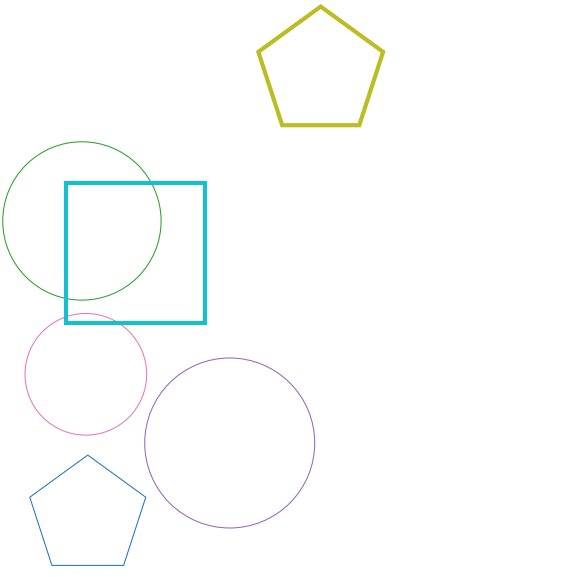[{"shape": "pentagon", "thickness": 0.5, "radius": 0.53, "center": [0.152, 0.105]}, {"shape": "circle", "thickness": 0.5, "radius": 0.69, "center": [0.142, 0.617]}, {"shape": "circle", "thickness": 0.5, "radius": 0.74, "center": [0.398, 0.232]}, {"shape": "circle", "thickness": 0.5, "radius": 0.53, "center": [0.149, 0.351]}, {"shape": "pentagon", "thickness": 2, "radius": 0.57, "center": [0.555, 0.874]}, {"shape": "square", "thickness": 2, "radius": 0.6, "center": [0.235, 0.561]}]